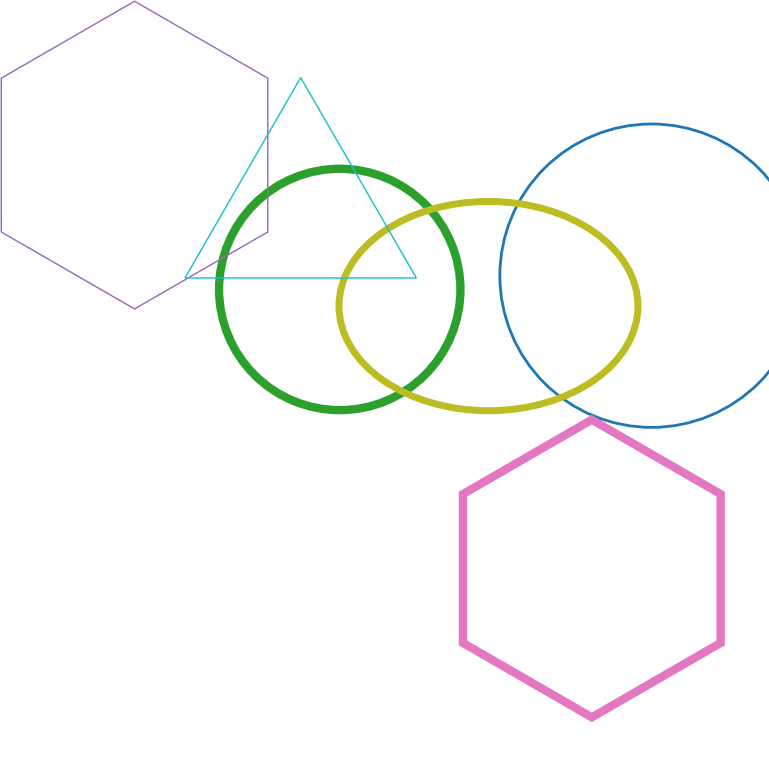[{"shape": "circle", "thickness": 1, "radius": 0.98, "center": [0.846, 0.642]}, {"shape": "circle", "thickness": 3, "radius": 0.78, "center": [0.441, 0.624]}, {"shape": "hexagon", "thickness": 0.5, "radius": 1.0, "center": [0.175, 0.799]}, {"shape": "hexagon", "thickness": 3, "radius": 0.97, "center": [0.769, 0.262]}, {"shape": "oval", "thickness": 2.5, "radius": 0.97, "center": [0.634, 0.603]}, {"shape": "triangle", "thickness": 0.5, "radius": 0.87, "center": [0.391, 0.726]}]